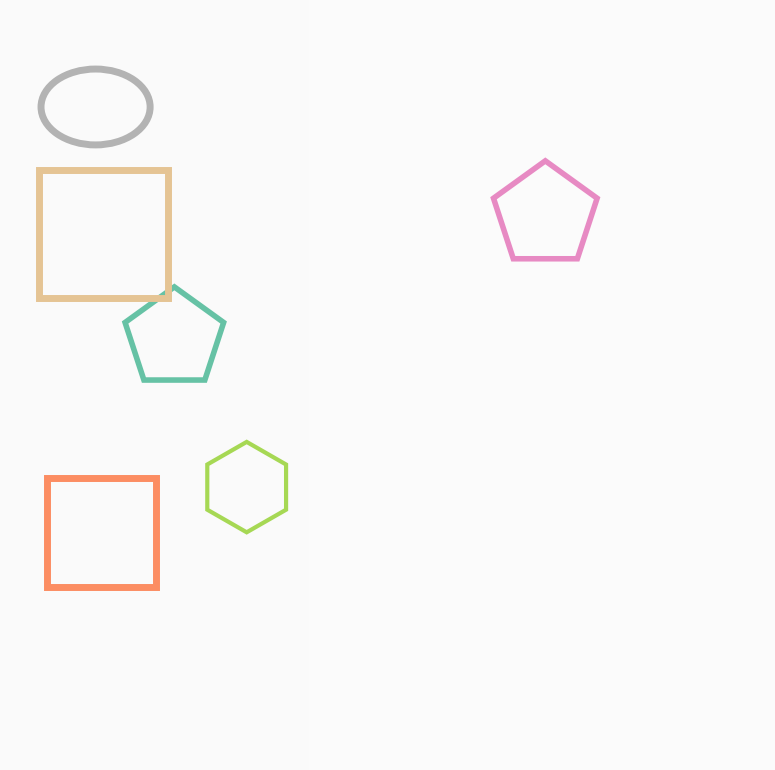[{"shape": "pentagon", "thickness": 2, "radius": 0.33, "center": [0.225, 0.561]}, {"shape": "square", "thickness": 2.5, "radius": 0.35, "center": [0.131, 0.308]}, {"shape": "pentagon", "thickness": 2, "radius": 0.35, "center": [0.704, 0.721]}, {"shape": "hexagon", "thickness": 1.5, "radius": 0.29, "center": [0.318, 0.367]}, {"shape": "square", "thickness": 2.5, "radius": 0.41, "center": [0.133, 0.696]}, {"shape": "oval", "thickness": 2.5, "radius": 0.35, "center": [0.123, 0.861]}]